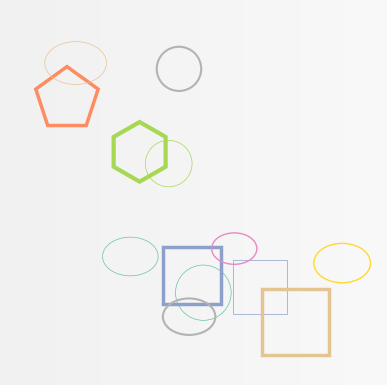[{"shape": "circle", "thickness": 0.5, "radius": 0.36, "center": [0.525, 0.24]}, {"shape": "oval", "thickness": 0.5, "radius": 0.36, "center": [0.336, 0.334]}, {"shape": "pentagon", "thickness": 2.5, "radius": 0.42, "center": [0.173, 0.742]}, {"shape": "square", "thickness": 2.5, "radius": 0.37, "center": [0.496, 0.285]}, {"shape": "square", "thickness": 0.5, "radius": 0.35, "center": [0.671, 0.256]}, {"shape": "oval", "thickness": 1, "radius": 0.29, "center": [0.605, 0.354]}, {"shape": "hexagon", "thickness": 3, "radius": 0.39, "center": [0.36, 0.606]}, {"shape": "circle", "thickness": 0.5, "radius": 0.3, "center": [0.435, 0.575]}, {"shape": "oval", "thickness": 1, "radius": 0.37, "center": [0.883, 0.317]}, {"shape": "oval", "thickness": 0.5, "radius": 0.4, "center": [0.195, 0.836]}, {"shape": "square", "thickness": 2.5, "radius": 0.43, "center": [0.762, 0.164]}, {"shape": "circle", "thickness": 1.5, "radius": 0.29, "center": [0.462, 0.821]}, {"shape": "oval", "thickness": 1.5, "radius": 0.34, "center": [0.488, 0.177]}]